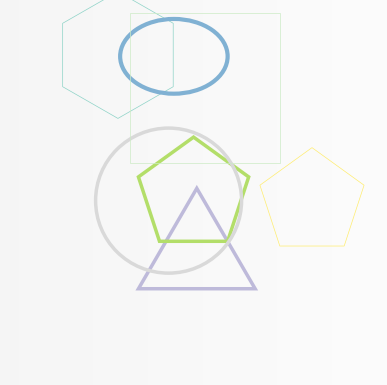[{"shape": "hexagon", "thickness": 0.5, "radius": 0.82, "center": [0.304, 0.857]}, {"shape": "triangle", "thickness": 2.5, "radius": 0.87, "center": [0.508, 0.337]}, {"shape": "oval", "thickness": 3, "radius": 0.69, "center": [0.449, 0.854]}, {"shape": "pentagon", "thickness": 2.5, "radius": 0.75, "center": [0.5, 0.494]}, {"shape": "circle", "thickness": 2.5, "radius": 0.94, "center": [0.435, 0.479]}, {"shape": "square", "thickness": 0.5, "radius": 0.97, "center": [0.529, 0.771]}, {"shape": "pentagon", "thickness": 0.5, "radius": 0.71, "center": [0.805, 0.475]}]